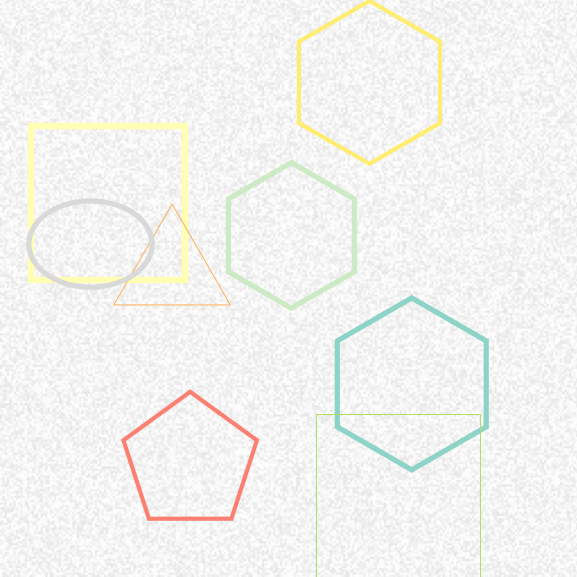[{"shape": "hexagon", "thickness": 2.5, "radius": 0.74, "center": [0.713, 0.334]}, {"shape": "square", "thickness": 3, "radius": 0.67, "center": [0.187, 0.647]}, {"shape": "pentagon", "thickness": 2, "radius": 0.61, "center": [0.329, 0.199]}, {"shape": "triangle", "thickness": 0.5, "radius": 0.58, "center": [0.298, 0.529]}, {"shape": "square", "thickness": 0.5, "radius": 0.71, "center": [0.69, 0.141]}, {"shape": "oval", "thickness": 2.5, "radius": 0.53, "center": [0.157, 0.577]}, {"shape": "hexagon", "thickness": 2.5, "radius": 0.63, "center": [0.504, 0.592]}, {"shape": "hexagon", "thickness": 2, "radius": 0.71, "center": [0.64, 0.857]}]